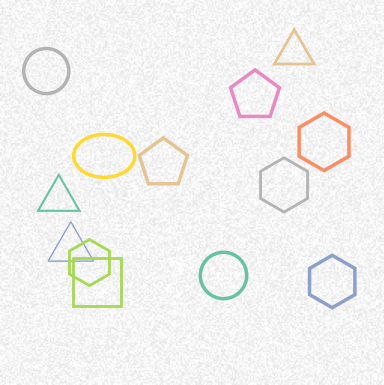[{"shape": "triangle", "thickness": 1.5, "radius": 0.31, "center": [0.153, 0.484]}, {"shape": "circle", "thickness": 2.5, "radius": 0.3, "center": [0.581, 0.285]}, {"shape": "hexagon", "thickness": 2.5, "radius": 0.37, "center": [0.842, 0.632]}, {"shape": "hexagon", "thickness": 2.5, "radius": 0.34, "center": [0.863, 0.269]}, {"shape": "triangle", "thickness": 1, "radius": 0.34, "center": [0.184, 0.356]}, {"shape": "pentagon", "thickness": 2.5, "radius": 0.33, "center": [0.662, 0.752]}, {"shape": "hexagon", "thickness": 2, "radius": 0.3, "center": [0.232, 0.318]}, {"shape": "square", "thickness": 2, "radius": 0.31, "center": [0.252, 0.267]}, {"shape": "oval", "thickness": 2.5, "radius": 0.4, "center": [0.271, 0.595]}, {"shape": "pentagon", "thickness": 2.5, "radius": 0.33, "center": [0.424, 0.576]}, {"shape": "triangle", "thickness": 2, "radius": 0.3, "center": [0.764, 0.863]}, {"shape": "circle", "thickness": 2.5, "radius": 0.29, "center": [0.12, 0.815]}, {"shape": "hexagon", "thickness": 2, "radius": 0.35, "center": [0.738, 0.52]}]